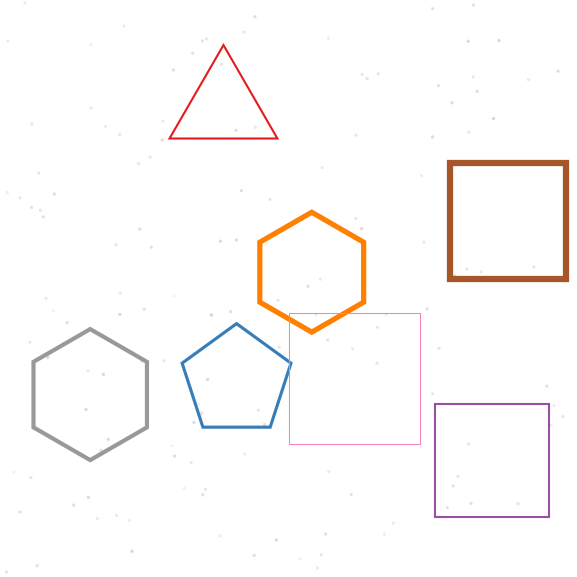[{"shape": "triangle", "thickness": 1, "radius": 0.54, "center": [0.387, 0.813]}, {"shape": "pentagon", "thickness": 1.5, "radius": 0.5, "center": [0.41, 0.34]}, {"shape": "square", "thickness": 1, "radius": 0.49, "center": [0.852, 0.202]}, {"shape": "hexagon", "thickness": 2.5, "radius": 0.52, "center": [0.54, 0.528]}, {"shape": "square", "thickness": 3, "radius": 0.5, "center": [0.88, 0.616]}, {"shape": "square", "thickness": 0.5, "radius": 0.57, "center": [0.614, 0.345]}, {"shape": "hexagon", "thickness": 2, "radius": 0.57, "center": [0.156, 0.316]}]